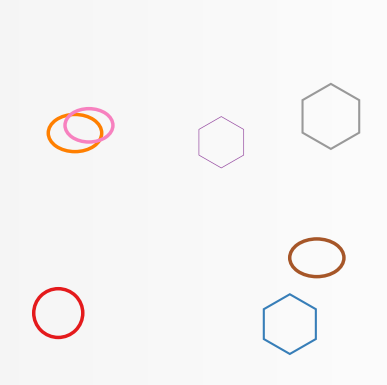[{"shape": "circle", "thickness": 2.5, "radius": 0.32, "center": [0.15, 0.187]}, {"shape": "hexagon", "thickness": 1.5, "radius": 0.39, "center": [0.748, 0.158]}, {"shape": "hexagon", "thickness": 0.5, "radius": 0.33, "center": [0.571, 0.631]}, {"shape": "oval", "thickness": 2.5, "radius": 0.34, "center": [0.194, 0.654]}, {"shape": "oval", "thickness": 2.5, "radius": 0.35, "center": [0.818, 0.33]}, {"shape": "oval", "thickness": 2.5, "radius": 0.31, "center": [0.23, 0.674]}, {"shape": "hexagon", "thickness": 1.5, "radius": 0.42, "center": [0.854, 0.698]}]